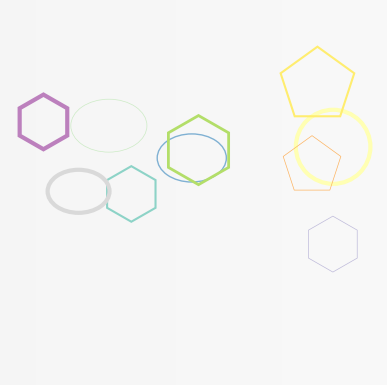[{"shape": "hexagon", "thickness": 1.5, "radius": 0.36, "center": [0.339, 0.496]}, {"shape": "circle", "thickness": 3, "radius": 0.48, "center": [0.86, 0.619]}, {"shape": "hexagon", "thickness": 0.5, "radius": 0.36, "center": [0.859, 0.366]}, {"shape": "oval", "thickness": 1, "radius": 0.45, "center": [0.495, 0.59]}, {"shape": "pentagon", "thickness": 0.5, "radius": 0.39, "center": [0.805, 0.569]}, {"shape": "hexagon", "thickness": 2, "radius": 0.45, "center": [0.512, 0.61]}, {"shape": "oval", "thickness": 3, "radius": 0.4, "center": [0.203, 0.503]}, {"shape": "hexagon", "thickness": 3, "radius": 0.35, "center": [0.112, 0.683]}, {"shape": "oval", "thickness": 0.5, "radius": 0.49, "center": [0.281, 0.674]}, {"shape": "pentagon", "thickness": 1.5, "radius": 0.5, "center": [0.819, 0.779]}]